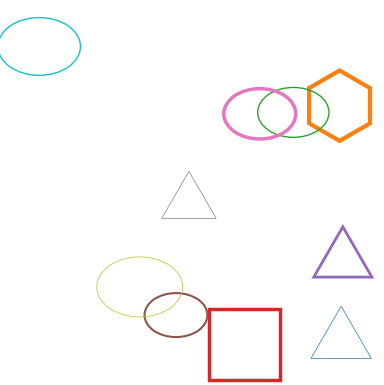[{"shape": "triangle", "thickness": 0.5, "radius": 0.45, "center": [0.886, 0.114]}, {"shape": "hexagon", "thickness": 3, "radius": 0.46, "center": [0.882, 0.725]}, {"shape": "oval", "thickness": 1, "radius": 0.46, "center": [0.762, 0.708]}, {"shape": "square", "thickness": 2.5, "radius": 0.46, "center": [0.636, 0.104]}, {"shape": "triangle", "thickness": 2, "radius": 0.44, "center": [0.89, 0.324]}, {"shape": "oval", "thickness": 1.5, "radius": 0.41, "center": [0.457, 0.182]}, {"shape": "oval", "thickness": 2.5, "radius": 0.47, "center": [0.675, 0.704]}, {"shape": "triangle", "thickness": 0.5, "radius": 0.41, "center": [0.491, 0.474]}, {"shape": "oval", "thickness": 0.5, "radius": 0.56, "center": [0.363, 0.255]}, {"shape": "oval", "thickness": 1, "radius": 0.54, "center": [0.102, 0.879]}]